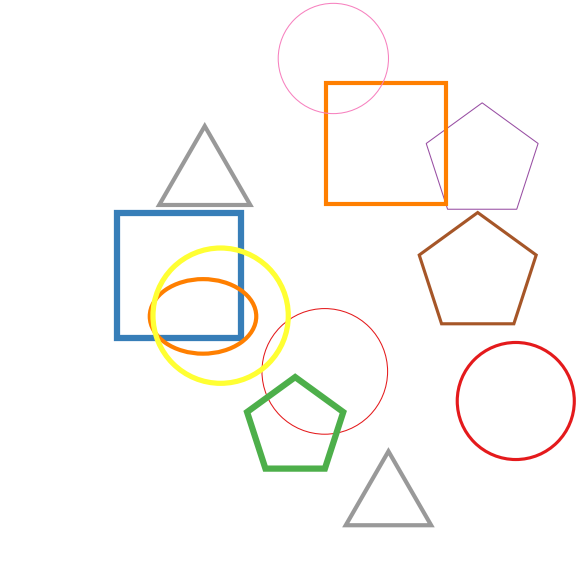[{"shape": "circle", "thickness": 0.5, "radius": 0.54, "center": [0.562, 0.356]}, {"shape": "circle", "thickness": 1.5, "radius": 0.51, "center": [0.893, 0.305]}, {"shape": "square", "thickness": 3, "radius": 0.54, "center": [0.31, 0.522]}, {"shape": "pentagon", "thickness": 3, "radius": 0.44, "center": [0.511, 0.259]}, {"shape": "pentagon", "thickness": 0.5, "radius": 0.51, "center": [0.835, 0.719]}, {"shape": "oval", "thickness": 2, "radius": 0.46, "center": [0.352, 0.451]}, {"shape": "square", "thickness": 2, "radius": 0.52, "center": [0.668, 0.75]}, {"shape": "circle", "thickness": 2.5, "radius": 0.59, "center": [0.382, 0.453]}, {"shape": "pentagon", "thickness": 1.5, "radius": 0.53, "center": [0.827, 0.525]}, {"shape": "circle", "thickness": 0.5, "radius": 0.48, "center": [0.577, 0.898]}, {"shape": "triangle", "thickness": 2, "radius": 0.46, "center": [0.355, 0.69]}, {"shape": "triangle", "thickness": 2, "radius": 0.43, "center": [0.673, 0.132]}]